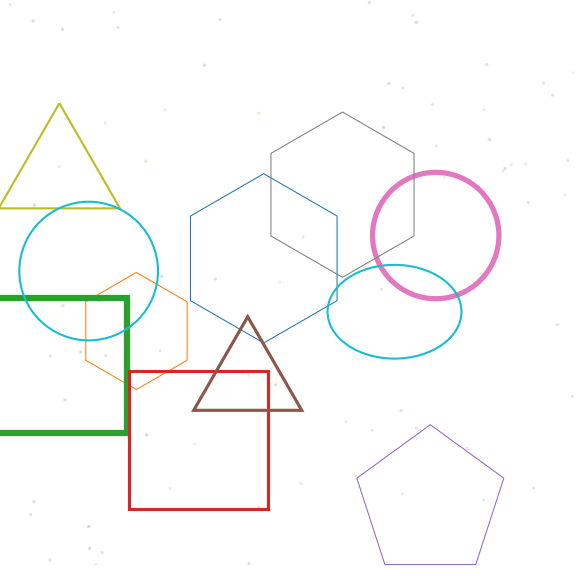[{"shape": "hexagon", "thickness": 0.5, "radius": 0.73, "center": [0.457, 0.552]}, {"shape": "hexagon", "thickness": 0.5, "radius": 0.51, "center": [0.236, 0.426]}, {"shape": "square", "thickness": 3, "radius": 0.58, "center": [0.103, 0.366]}, {"shape": "square", "thickness": 1.5, "radius": 0.6, "center": [0.343, 0.237]}, {"shape": "pentagon", "thickness": 0.5, "radius": 0.67, "center": [0.745, 0.13]}, {"shape": "triangle", "thickness": 1.5, "radius": 0.54, "center": [0.429, 0.343]}, {"shape": "circle", "thickness": 2.5, "radius": 0.55, "center": [0.755, 0.591]}, {"shape": "hexagon", "thickness": 0.5, "radius": 0.72, "center": [0.593, 0.662]}, {"shape": "triangle", "thickness": 1, "radius": 0.61, "center": [0.103, 0.699]}, {"shape": "circle", "thickness": 1, "radius": 0.6, "center": [0.154, 0.53]}, {"shape": "oval", "thickness": 1, "radius": 0.58, "center": [0.683, 0.459]}]